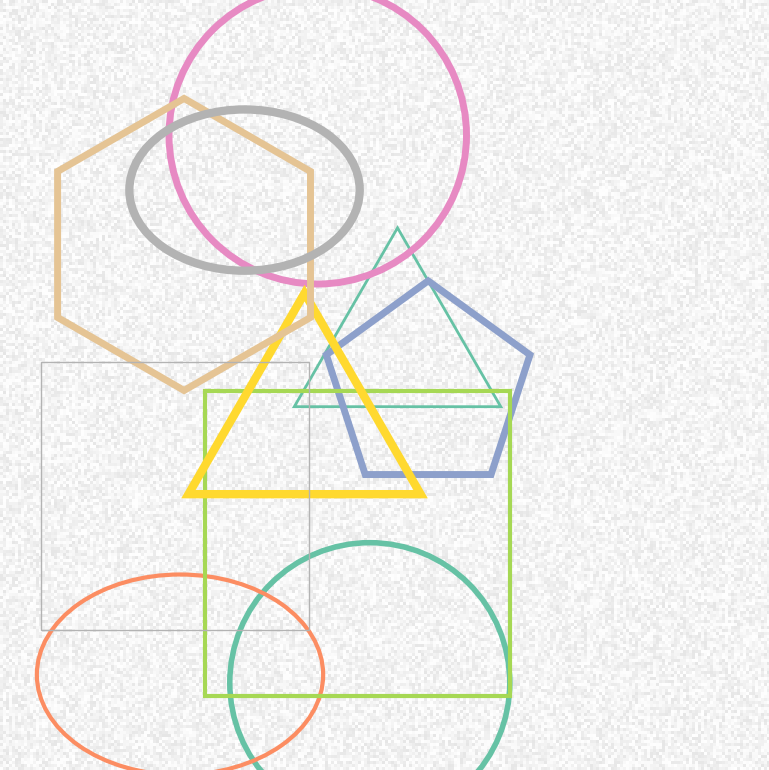[{"shape": "triangle", "thickness": 1, "radius": 0.77, "center": [0.516, 0.549]}, {"shape": "circle", "thickness": 2, "radius": 0.91, "center": [0.48, 0.113]}, {"shape": "oval", "thickness": 1.5, "radius": 0.93, "center": [0.234, 0.124]}, {"shape": "pentagon", "thickness": 2.5, "radius": 0.7, "center": [0.556, 0.496]}, {"shape": "circle", "thickness": 2.5, "radius": 0.97, "center": [0.413, 0.824]}, {"shape": "square", "thickness": 1.5, "radius": 0.99, "center": [0.464, 0.294]}, {"shape": "triangle", "thickness": 3, "radius": 0.87, "center": [0.395, 0.445]}, {"shape": "hexagon", "thickness": 2.5, "radius": 0.95, "center": [0.239, 0.683]}, {"shape": "square", "thickness": 0.5, "radius": 0.87, "center": [0.227, 0.356]}, {"shape": "oval", "thickness": 3, "radius": 0.75, "center": [0.318, 0.753]}]